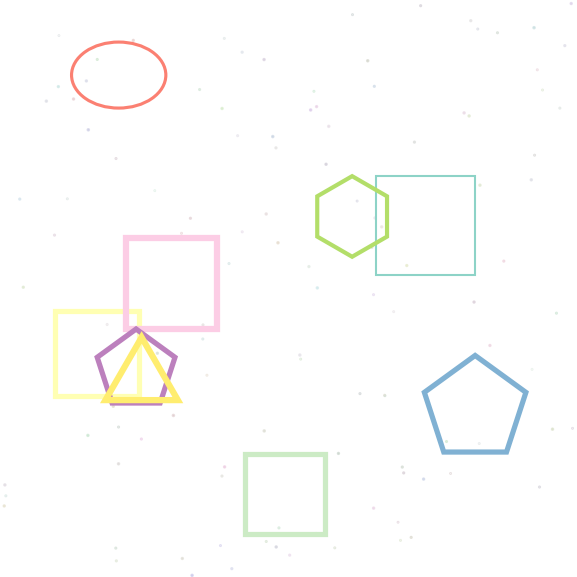[{"shape": "square", "thickness": 1, "radius": 0.43, "center": [0.737, 0.609]}, {"shape": "square", "thickness": 2.5, "radius": 0.36, "center": [0.168, 0.387]}, {"shape": "oval", "thickness": 1.5, "radius": 0.41, "center": [0.206, 0.869]}, {"shape": "pentagon", "thickness": 2.5, "radius": 0.46, "center": [0.823, 0.291]}, {"shape": "hexagon", "thickness": 2, "radius": 0.35, "center": [0.61, 0.624]}, {"shape": "square", "thickness": 3, "radius": 0.39, "center": [0.297, 0.508]}, {"shape": "pentagon", "thickness": 2.5, "radius": 0.35, "center": [0.236, 0.359]}, {"shape": "square", "thickness": 2.5, "radius": 0.35, "center": [0.494, 0.144]}, {"shape": "triangle", "thickness": 3, "radius": 0.36, "center": [0.245, 0.343]}]